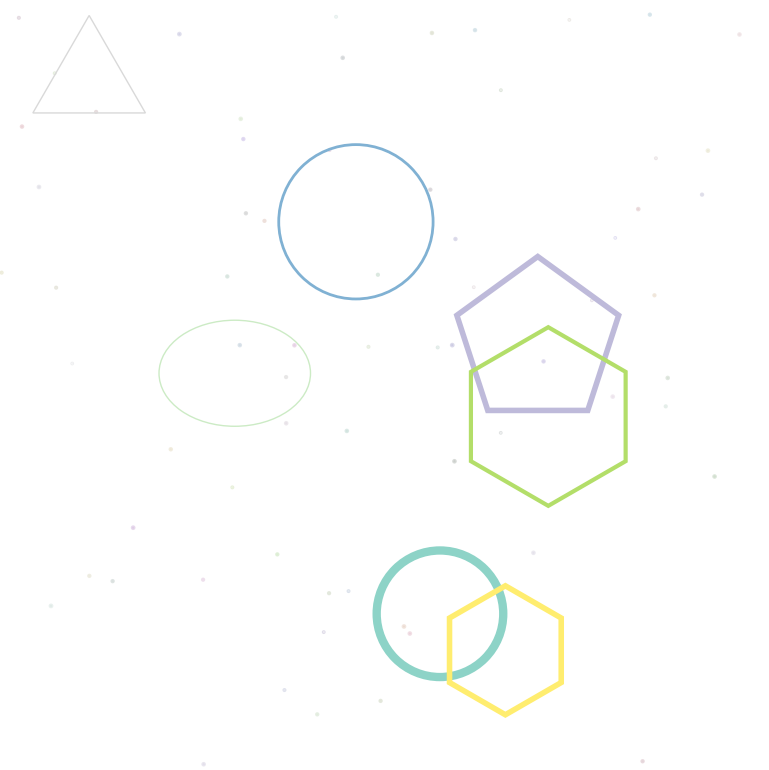[{"shape": "circle", "thickness": 3, "radius": 0.41, "center": [0.571, 0.203]}, {"shape": "pentagon", "thickness": 2, "radius": 0.55, "center": [0.698, 0.556]}, {"shape": "circle", "thickness": 1, "radius": 0.5, "center": [0.462, 0.712]}, {"shape": "hexagon", "thickness": 1.5, "radius": 0.58, "center": [0.712, 0.459]}, {"shape": "triangle", "thickness": 0.5, "radius": 0.42, "center": [0.116, 0.896]}, {"shape": "oval", "thickness": 0.5, "radius": 0.49, "center": [0.305, 0.515]}, {"shape": "hexagon", "thickness": 2, "radius": 0.42, "center": [0.656, 0.155]}]